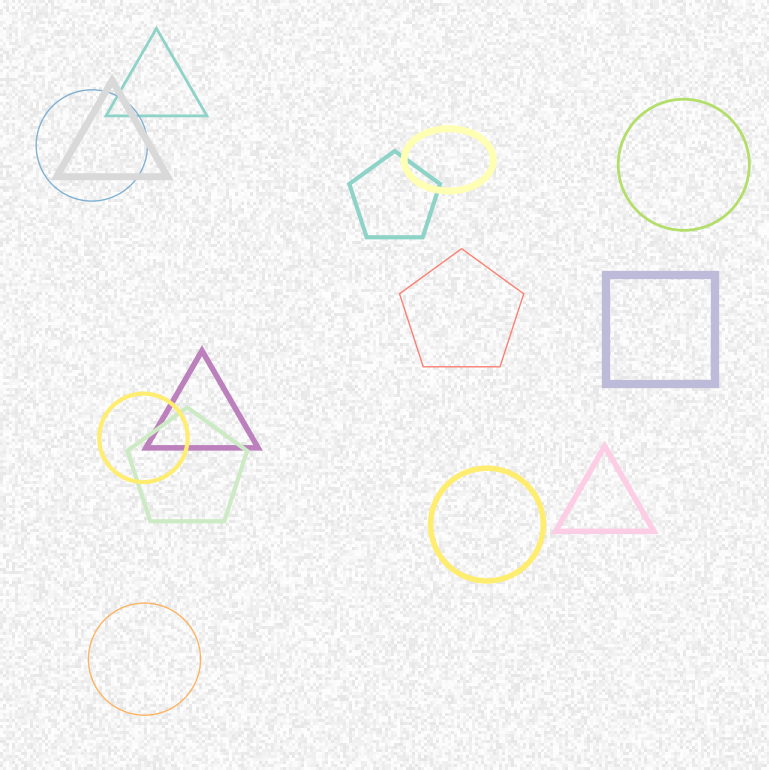[{"shape": "triangle", "thickness": 1, "radius": 0.38, "center": [0.203, 0.887]}, {"shape": "pentagon", "thickness": 1.5, "radius": 0.31, "center": [0.513, 0.742]}, {"shape": "oval", "thickness": 2.5, "radius": 0.29, "center": [0.583, 0.792]}, {"shape": "square", "thickness": 3, "radius": 0.36, "center": [0.858, 0.572]}, {"shape": "pentagon", "thickness": 0.5, "radius": 0.42, "center": [0.6, 0.592]}, {"shape": "circle", "thickness": 0.5, "radius": 0.36, "center": [0.119, 0.811]}, {"shape": "circle", "thickness": 0.5, "radius": 0.36, "center": [0.188, 0.144]}, {"shape": "circle", "thickness": 1, "radius": 0.43, "center": [0.888, 0.786]}, {"shape": "triangle", "thickness": 2, "radius": 0.37, "center": [0.785, 0.347]}, {"shape": "triangle", "thickness": 2.5, "radius": 0.42, "center": [0.146, 0.812]}, {"shape": "triangle", "thickness": 2, "radius": 0.42, "center": [0.262, 0.46]}, {"shape": "pentagon", "thickness": 1.5, "radius": 0.41, "center": [0.243, 0.389]}, {"shape": "circle", "thickness": 1.5, "radius": 0.29, "center": [0.186, 0.431]}, {"shape": "circle", "thickness": 2, "radius": 0.37, "center": [0.632, 0.319]}]